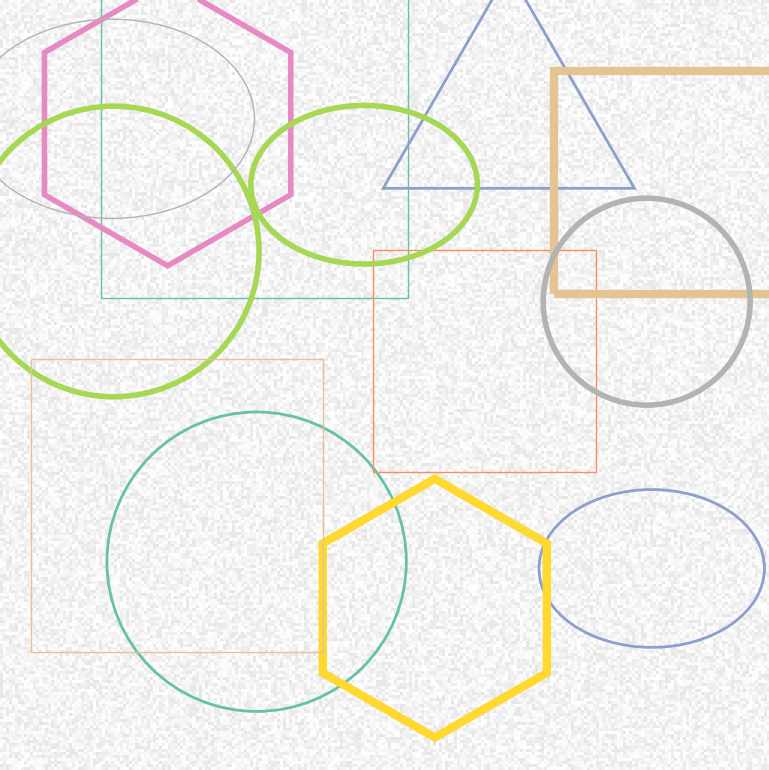[{"shape": "circle", "thickness": 1, "radius": 0.97, "center": [0.333, 0.271]}, {"shape": "square", "thickness": 0.5, "radius": 1.0, "center": [0.33, 0.813]}, {"shape": "square", "thickness": 0.5, "radius": 0.72, "center": [0.629, 0.531]}, {"shape": "oval", "thickness": 1, "radius": 0.73, "center": [0.846, 0.262]}, {"shape": "triangle", "thickness": 1, "radius": 0.94, "center": [0.661, 0.85]}, {"shape": "hexagon", "thickness": 2, "radius": 0.92, "center": [0.218, 0.839]}, {"shape": "circle", "thickness": 2, "radius": 0.94, "center": [0.148, 0.673]}, {"shape": "oval", "thickness": 2, "radius": 0.74, "center": [0.473, 0.76]}, {"shape": "hexagon", "thickness": 3, "radius": 0.84, "center": [0.565, 0.21]}, {"shape": "square", "thickness": 3, "radius": 0.72, "center": [0.865, 0.763]}, {"shape": "square", "thickness": 0.5, "radius": 0.95, "center": [0.23, 0.343]}, {"shape": "circle", "thickness": 2, "radius": 0.67, "center": [0.84, 0.608]}, {"shape": "oval", "thickness": 0.5, "radius": 0.92, "center": [0.146, 0.846]}]